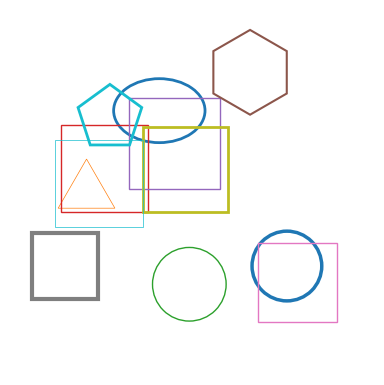[{"shape": "circle", "thickness": 2.5, "radius": 0.45, "center": [0.745, 0.309]}, {"shape": "oval", "thickness": 2, "radius": 0.59, "center": [0.414, 0.713]}, {"shape": "triangle", "thickness": 0.5, "radius": 0.43, "center": [0.225, 0.502]}, {"shape": "circle", "thickness": 1, "radius": 0.48, "center": [0.492, 0.262]}, {"shape": "square", "thickness": 1, "radius": 0.57, "center": [0.271, 0.564]}, {"shape": "square", "thickness": 1, "radius": 0.59, "center": [0.453, 0.628]}, {"shape": "hexagon", "thickness": 1.5, "radius": 0.55, "center": [0.65, 0.812]}, {"shape": "square", "thickness": 1, "radius": 0.51, "center": [0.773, 0.267]}, {"shape": "square", "thickness": 3, "radius": 0.43, "center": [0.169, 0.308]}, {"shape": "square", "thickness": 2, "radius": 0.55, "center": [0.481, 0.561]}, {"shape": "pentagon", "thickness": 2, "radius": 0.43, "center": [0.285, 0.694]}, {"shape": "square", "thickness": 0.5, "radius": 0.57, "center": [0.257, 0.523]}]